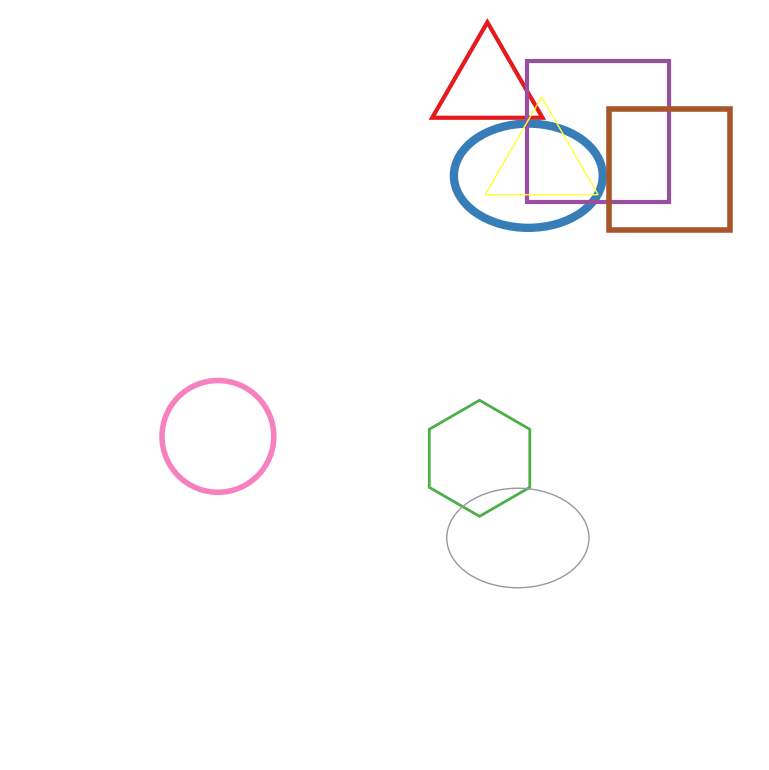[{"shape": "triangle", "thickness": 1.5, "radius": 0.41, "center": [0.633, 0.888]}, {"shape": "oval", "thickness": 3, "radius": 0.48, "center": [0.686, 0.772]}, {"shape": "hexagon", "thickness": 1, "radius": 0.38, "center": [0.623, 0.405]}, {"shape": "square", "thickness": 1.5, "radius": 0.46, "center": [0.777, 0.829]}, {"shape": "triangle", "thickness": 0.5, "radius": 0.42, "center": [0.703, 0.789]}, {"shape": "square", "thickness": 2, "radius": 0.39, "center": [0.869, 0.779]}, {"shape": "circle", "thickness": 2, "radius": 0.36, "center": [0.283, 0.433]}, {"shape": "oval", "thickness": 0.5, "radius": 0.46, "center": [0.673, 0.301]}]